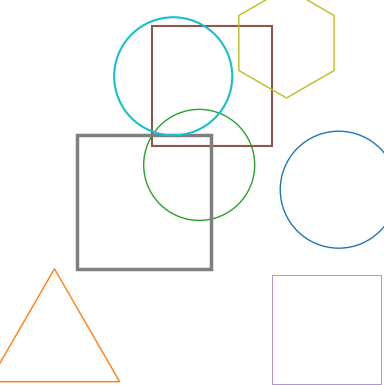[{"shape": "circle", "thickness": 1, "radius": 0.76, "center": [0.88, 0.507]}, {"shape": "triangle", "thickness": 1, "radius": 0.98, "center": [0.141, 0.106]}, {"shape": "circle", "thickness": 1, "radius": 0.72, "center": [0.517, 0.572]}, {"shape": "square", "thickness": 0.5, "radius": 0.71, "center": [0.848, 0.145]}, {"shape": "square", "thickness": 1.5, "radius": 0.78, "center": [0.551, 0.776]}, {"shape": "square", "thickness": 2.5, "radius": 0.87, "center": [0.375, 0.475]}, {"shape": "hexagon", "thickness": 1, "radius": 0.71, "center": [0.744, 0.888]}, {"shape": "circle", "thickness": 1.5, "radius": 0.77, "center": [0.45, 0.802]}]